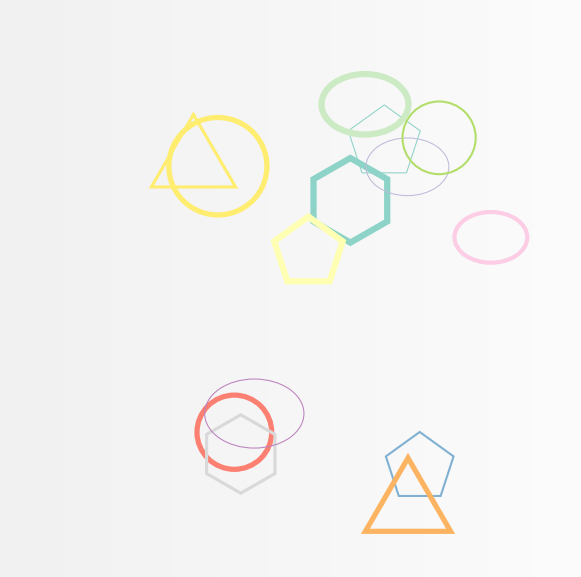[{"shape": "pentagon", "thickness": 0.5, "radius": 0.33, "center": [0.661, 0.752]}, {"shape": "hexagon", "thickness": 3, "radius": 0.37, "center": [0.603, 0.652]}, {"shape": "pentagon", "thickness": 3, "radius": 0.31, "center": [0.531, 0.562]}, {"shape": "oval", "thickness": 0.5, "radius": 0.36, "center": [0.701, 0.71]}, {"shape": "circle", "thickness": 2.5, "radius": 0.32, "center": [0.403, 0.251]}, {"shape": "pentagon", "thickness": 1, "radius": 0.31, "center": [0.722, 0.19]}, {"shape": "triangle", "thickness": 2.5, "radius": 0.42, "center": [0.702, 0.121]}, {"shape": "circle", "thickness": 1, "radius": 0.31, "center": [0.755, 0.76]}, {"shape": "oval", "thickness": 2, "radius": 0.31, "center": [0.845, 0.588]}, {"shape": "hexagon", "thickness": 1.5, "radius": 0.34, "center": [0.414, 0.213]}, {"shape": "oval", "thickness": 0.5, "radius": 0.43, "center": [0.438, 0.283]}, {"shape": "oval", "thickness": 3, "radius": 0.37, "center": [0.628, 0.819]}, {"shape": "triangle", "thickness": 1.5, "radius": 0.42, "center": [0.333, 0.717]}, {"shape": "circle", "thickness": 2.5, "radius": 0.42, "center": [0.375, 0.711]}]